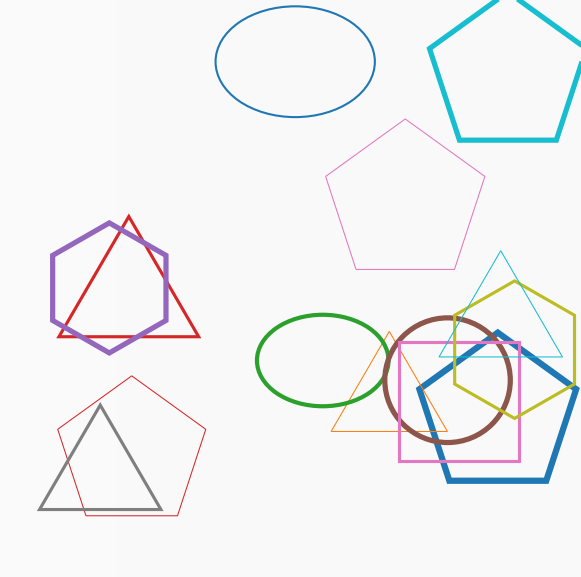[{"shape": "oval", "thickness": 1, "radius": 0.69, "center": [0.508, 0.892]}, {"shape": "pentagon", "thickness": 3, "radius": 0.71, "center": [0.856, 0.281]}, {"shape": "triangle", "thickness": 0.5, "radius": 0.58, "center": [0.67, 0.31]}, {"shape": "oval", "thickness": 2, "radius": 0.57, "center": [0.555, 0.375]}, {"shape": "pentagon", "thickness": 0.5, "radius": 0.67, "center": [0.227, 0.214]}, {"shape": "triangle", "thickness": 1.5, "radius": 0.69, "center": [0.222, 0.485]}, {"shape": "hexagon", "thickness": 2.5, "radius": 0.56, "center": [0.188, 0.501]}, {"shape": "circle", "thickness": 2.5, "radius": 0.54, "center": [0.77, 0.341]}, {"shape": "square", "thickness": 1.5, "radius": 0.52, "center": [0.789, 0.304]}, {"shape": "pentagon", "thickness": 0.5, "radius": 0.72, "center": [0.697, 0.649]}, {"shape": "triangle", "thickness": 1.5, "radius": 0.6, "center": [0.172, 0.177]}, {"shape": "hexagon", "thickness": 1.5, "radius": 0.6, "center": [0.885, 0.394]}, {"shape": "pentagon", "thickness": 2.5, "radius": 0.71, "center": [0.874, 0.871]}, {"shape": "triangle", "thickness": 0.5, "radius": 0.61, "center": [0.861, 0.442]}]